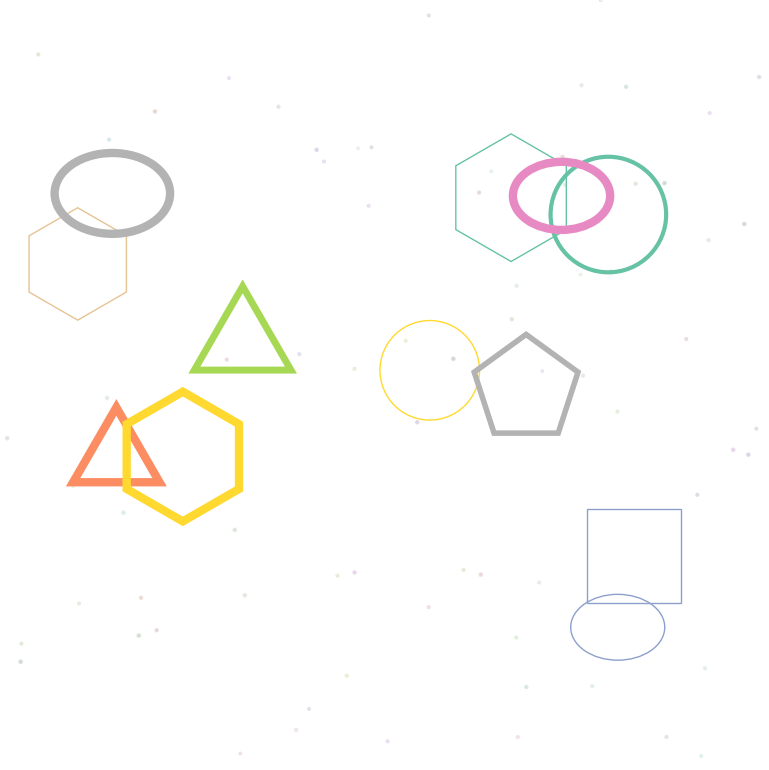[{"shape": "hexagon", "thickness": 0.5, "radius": 0.41, "center": [0.664, 0.743]}, {"shape": "circle", "thickness": 1.5, "radius": 0.38, "center": [0.79, 0.721]}, {"shape": "triangle", "thickness": 3, "radius": 0.32, "center": [0.151, 0.406]}, {"shape": "oval", "thickness": 0.5, "radius": 0.31, "center": [0.802, 0.185]}, {"shape": "square", "thickness": 0.5, "radius": 0.3, "center": [0.823, 0.278]}, {"shape": "oval", "thickness": 3, "radius": 0.32, "center": [0.729, 0.746]}, {"shape": "triangle", "thickness": 2.5, "radius": 0.36, "center": [0.315, 0.556]}, {"shape": "hexagon", "thickness": 3, "radius": 0.42, "center": [0.237, 0.407]}, {"shape": "circle", "thickness": 0.5, "radius": 0.32, "center": [0.558, 0.519]}, {"shape": "hexagon", "thickness": 0.5, "radius": 0.36, "center": [0.101, 0.657]}, {"shape": "oval", "thickness": 3, "radius": 0.37, "center": [0.146, 0.749]}, {"shape": "pentagon", "thickness": 2, "radius": 0.35, "center": [0.683, 0.495]}]